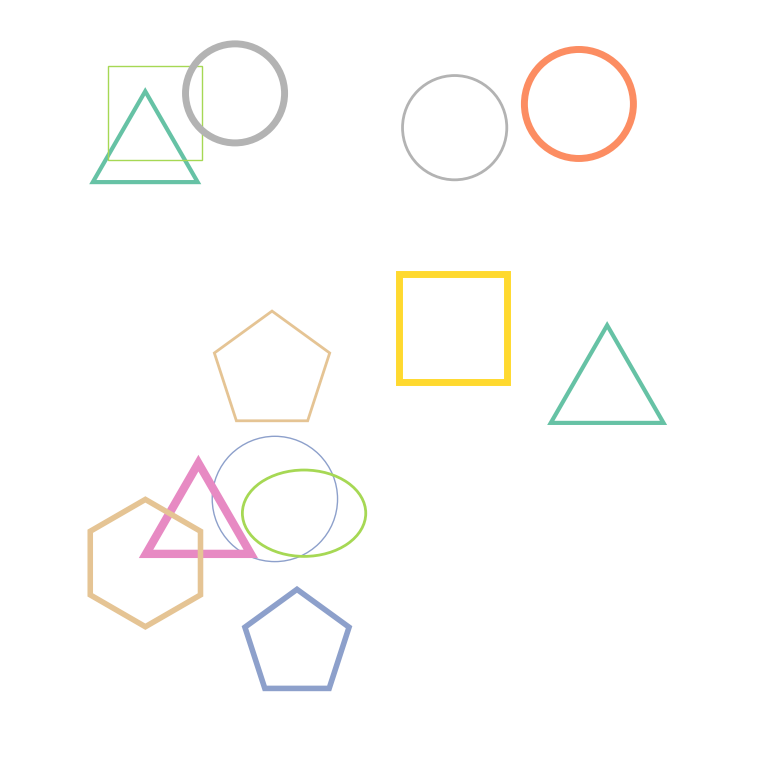[{"shape": "triangle", "thickness": 1.5, "radius": 0.42, "center": [0.789, 0.493]}, {"shape": "triangle", "thickness": 1.5, "radius": 0.39, "center": [0.189, 0.803]}, {"shape": "circle", "thickness": 2.5, "radius": 0.35, "center": [0.752, 0.865]}, {"shape": "circle", "thickness": 0.5, "radius": 0.41, "center": [0.357, 0.352]}, {"shape": "pentagon", "thickness": 2, "radius": 0.36, "center": [0.386, 0.163]}, {"shape": "triangle", "thickness": 3, "radius": 0.39, "center": [0.258, 0.32]}, {"shape": "oval", "thickness": 1, "radius": 0.4, "center": [0.395, 0.333]}, {"shape": "square", "thickness": 0.5, "radius": 0.31, "center": [0.201, 0.854]}, {"shape": "square", "thickness": 2.5, "radius": 0.35, "center": [0.588, 0.574]}, {"shape": "pentagon", "thickness": 1, "radius": 0.39, "center": [0.353, 0.517]}, {"shape": "hexagon", "thickness": 2, "radius": 0.41, "center": [0.189, 0.269]}, {"shape": "circle", "thickness": 1, "radius": 0.34, "center": [0.59, 0.834]}, {"shape": "circle", "thickness": 2.5, "radius": 0.32, "center": [0.305, 0.879]}]